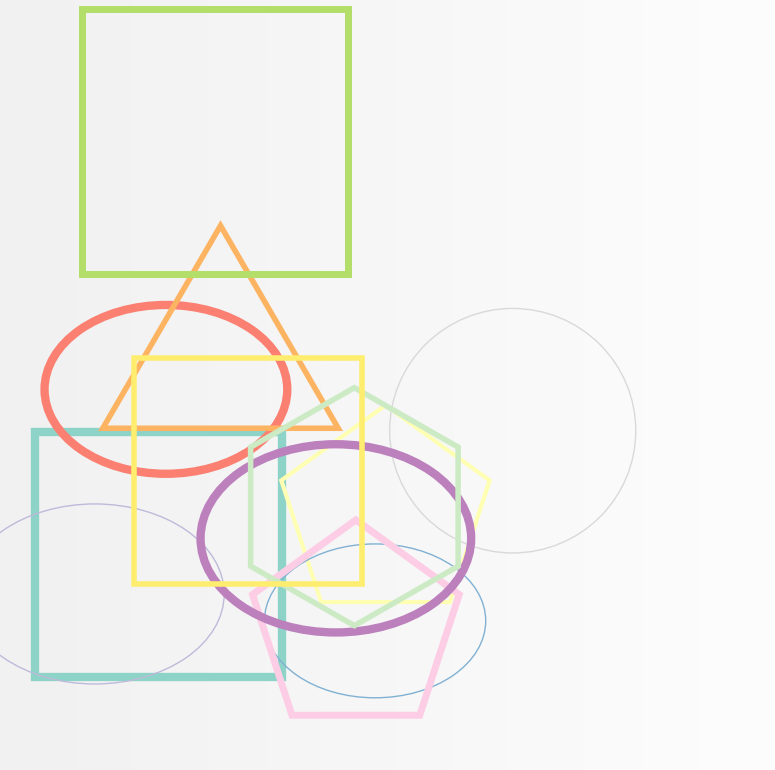[{"shape": "square", "thickness": 3, "radius": 0.8, "center": [0.204, 0.28]}, {"shape": "pentagon", "thickness": 1.5, "radius": 0.71, "center": [0.497, 0.332]}, {"shape": "oval", "thickness": 0.5, "radius": 0.83, "center": [0.122, 0.229]}, {"shape": "oval", "thickness": 3, "radius": 0.78, "center": [0.214, 0.494]}, {"shape": "oval", "thickness": 0.5, "radius": 0.71, "center": [0.484, 0.194]}, {"shape": "triangle", "thickness": 2, "radius": 0.88, "center": [0.285, 0.532]}, {"shape": "square", "thickness": 2.5, "radius": 0.86, "center": [0.278, 0.816]}, {"shape": "pentagon", "thickness": 2.5, "radius": 0.7, "center": [0.459, 0.185]}, {"shape": "circle", "thickness": 0.5, "radius": 0.79, "center": [0.662, 0.441]}, {"shape": "oval", "thickness": 3, "radius": 0.87, "center": [0.433, 0.301]}, {"shape": "hexagon", "thickness": 2, "radius": 0.77, "center": [0.457, 0.342]}, {"shape": "square", "thickness": 2, "radius": 0.73, "center": [0.32, 0.388]}]